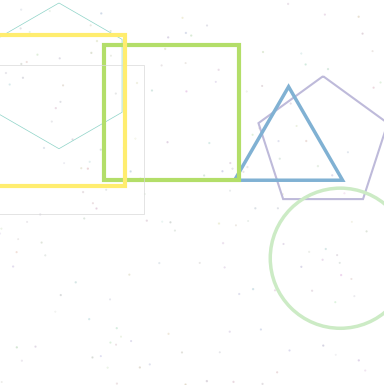[{"shape": "hexagon", "thickness": 0.5, "radius": 0.95, "center": [0.153, 0.803]}, {"shape": "pentagon", "thickness": 1.5, "radius": 0.88, "center": [0.839, 0.626]}, {"shape": "triangle", "thickness": 2.5, "radius": 0.81, "center": [0.75, 0.613]}, {"shape": "square", "thickness": 3, "radius": 0.87, "center": [0.445, 0.707]}, {"shape": "square", "thickness": 0.5, "radius": 0.97, "center": [0.18, 0.639]}, {"shape": "circle", "thickness": 2.5, "radius": 0.91, "center": [0.884, 0.329]}, {"shape": "square", "thickness": 3, "radius": 0.98, "center": [0.129, 0.713]}]